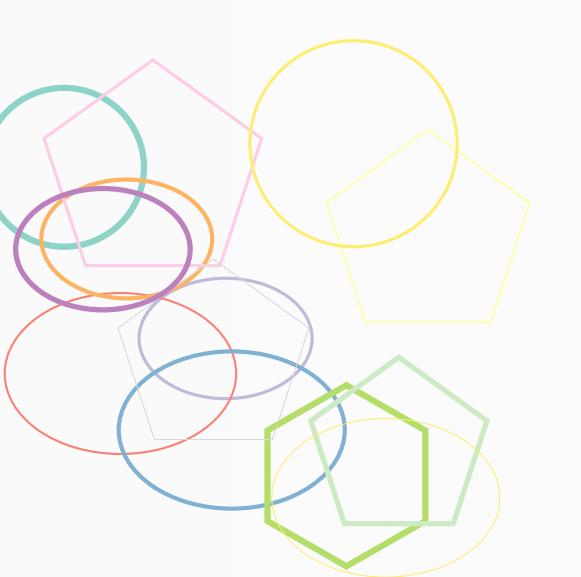[{"shape": "circle", "thickness": 3, "radius": 0.69, "center": [0.11, 0.709]}, {"shape": "pentagon", "thickness": 1, "radius": 0.92, "center": [0.736, 0.59]}, {"shape": "oval", "thickness": 1.5, "radius": 0.74, "center": [0.388, 0.413]}, {"shape": "oval", "thickness": 1, "radius": 1.0, "center": [0.207, 0.352]}, {"shape": "oval", "thickness": 2, "radius": 0.97, "center": [0.399, 0.255]}, {"shape": "oval", "thickness": 2, "radius": 0.74, "center": [0.218, 0.585]}, {"shape": "hexagon", "thickness": 3, "radius": 0.78, "center": [0.596, 0.175]}, {"shape": "pentagon", "thickness": 1.5, "radius": 0.98, "center": [0.263, 0.698]}, {"shape": "pentagon", "thickness": 0.5, "radius": 0.86, "center": [0.367, 0.378]}, {"shape": "oval", "thickness": 2.5, "radius": 0.75, "center": [0.177, 0.568]}, {"shape": "pentagon", "thickness": 2.5, "radius": 0.8, "center": [0.686, 0.221]}, {"shape": "circle", "thickness": 1.5, "radius": 0.89, "center": [0.608, 0.75]}, {"shape": "oval", "thickness": 0.5, "radius": 0.98, "center": [0.664, 0.137]}]